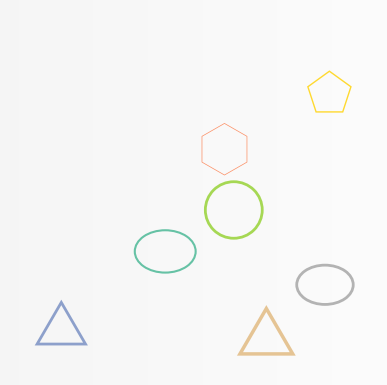[{"shape": "oval", "thickness": 1.5, "radius": 0.39, "center": [0.426, 0.347]}, {"shape": "hexagon", "thickness": 0.5, "radius": 0.34, "center": [0.579, 0.612]}, {"shape": "triangle", "thickness": 2, "radius": 0.36, "center": [0.158, 0.142]}, {"shape": "circle", "thickness": 2, "radius": 0.37, "center": [0.603, 0.455]}, {"shape": "pentagon", "thickness": 1, "radius": 0.29, "center": [0.85, 0.757]}, {"shape": "triangle", "thickness": 2.5, "radius": 0.39, "center": [0.687, 0.12]}, {"shape": "oval", "thickness": 2, "radius": 0.36, "center": [0.839, 0.26]}]